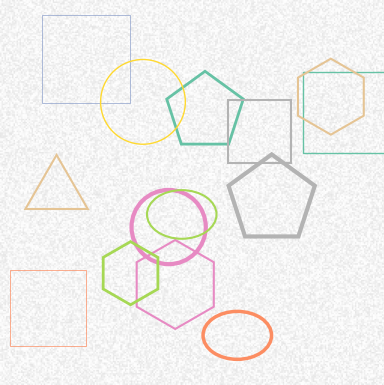[{"shape": "pentagon", "thickness": 2, "radius": 0.52, "center": [0.532, 0.71]}, {"shape": "square", "thickness": 1, "radius": 0.53, "center": [0.894, 0.708]}, {"shape": "square", "thickness": 0.5, "radius": 0.49, "center": [0.126, 0.2]}, {"shape": "oval", "thickness": 2.5, "radius": 0.44, "center": [0.616, 0.129]}, {"shape": "square", "thickness": 0.5, "radius": 0.57, "center": [0.224, 0.846]}, {"shape": "circle", "thickness": 3, "radius": 0.48, "center": [0.438, 0.41]}, {"shape": "hexagon", "thickness": 1.5, "radius": 0.58, "center": [0.455, 0.261]}, {"shape": "hexagon", "thickness": 2, "radius": 0.41, "center": [0.339, 0.29]}, {"shape": "oval", "thickness": 1.5, "radius": 0.45, "center": [0.472, 0.443]}, {"shape": "circle", "thickness": 1, "radius": 0.55, "center": [0.371, 0.735]}, {"shape": "triangle", "thickness": 1.5, "radius": 0.47, "center": [0.147, 0.504]}, {"shape": "hexagon", "thickness": 1.5, "radius": 0.49, "center": [0.859, 0.749]}, {"shape": "pentagon", "thickness": 3, "radius": 0.59, "center": [0.706, 0.481]}, {"shape": "square", "thickness": 1.5, "radius": 0.41, "center": [0.674, 0.659]}]